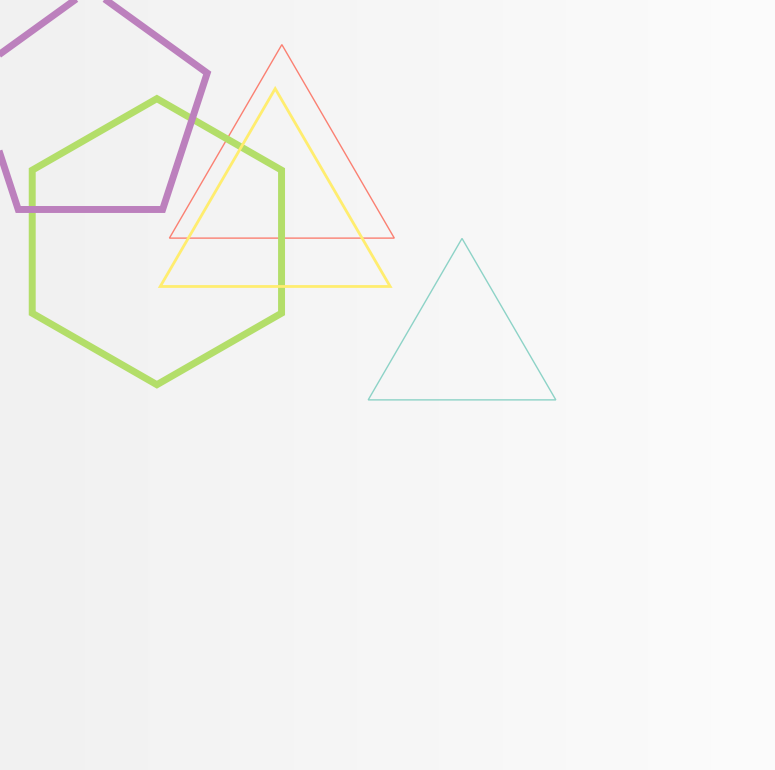[{"shape": "triangle", "thickness": 0.5, "radius": 0.7, "center": [0.596, 0.551]}, {"shape": "triangle", "thickness": 0.5, "radius": 0.84, "center": [0.364, 0.775]}, {"shape": "hexagon", "thickness": 2.5, "radius": 0.93, "center": [0.202, 0.686]}, {"shape": "pentagon", "thickness": 2.5, "radius": 0.79, "center": [0.117, 0.856]}, {"shape": "triangle", "thickness": 1, "radius": 0.86, "center": [0.355, 0.714]}]